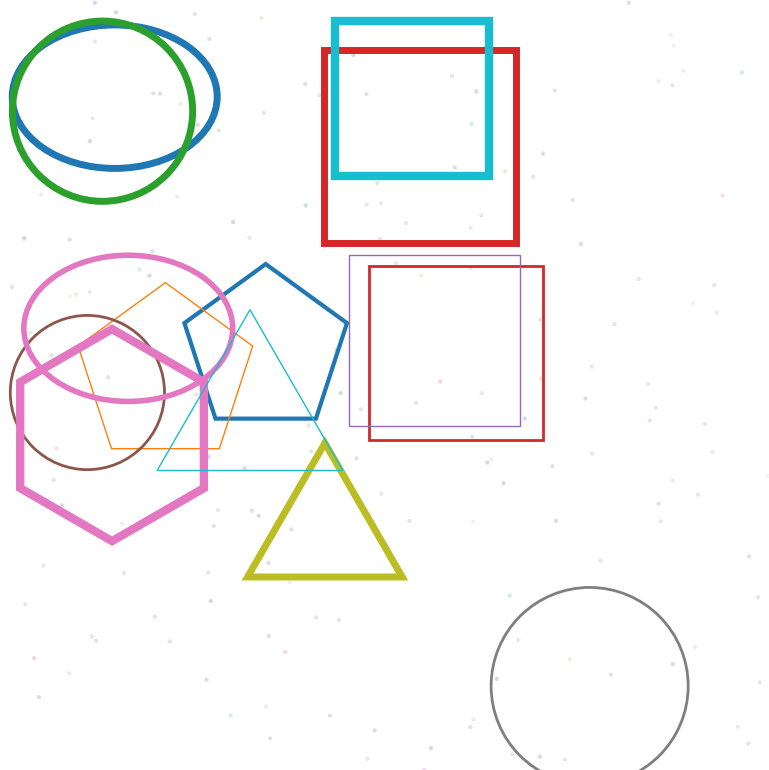[{"shape": "pentagon", "thickness": 1.5, "radius": 0.55, "center": [0.345, 0.546]}, {"shape": "oval", "thickness": 2.5, "radius": 0.67, "center": [0.149, 0.874]}, {"shape": "pentagon", "thickness": 0.5, "radius": 0.6, "center": [0.215, 0.514]}, {"shape": "circle", "thickness": 2.5, "radius": 0.59, "center": [0.133, 0.856]}, {"shape": "square", "thickness": 2.5, "radius": 0.62, "center": [0.545, 0.81]}, {"shape": "square", "thickness": 1, "radius": 0.57, "center": [0.592, 0.542]}, {"shape": "square", "thickness": 0.5, "radius": 0.55, "center": [0.564, 0.558]}, {"shape": "circle", "thickness": 1, "radius": 0.5, "center": [0.113, 0.49]}, {"shape": "hexagon", "thickness": 3, "radius": 0.69, "center": [0.146, 0.435]}, {"shape": "oval", "thickness": 2, "radius": 0.68, "center": [0.167, 0.574]}, {"shape": "circle", "thickness": 1, "radius": 0.64, "center": [0.766, 0.109]}, {"shape": "triangle", "thickness": 2.5, "radius": 0.58, "center": [0.422, 0.309]}, {"shape": "square", "thickness": 3, "radius": 0.5, "center": [0.535, 0.872]}, {"shape": "triangle", "thickness": 0.5, "radius": 0.7, "center": [0.325, 0.459]}]